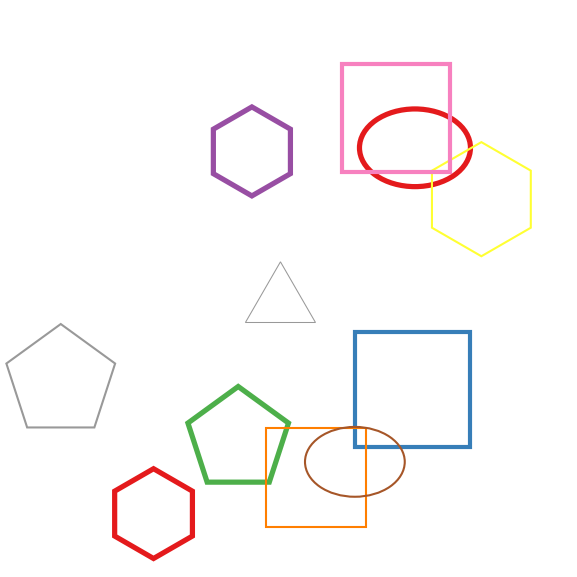[{"shape": "hexagon", "thickness": 2.5, "radius": 0.39, "center": [0.266, 0.11]}, {"shape": "oval", "thickness": 2.5, "radius": 0.48, "center": [0.719, 0.743]}, {"shape": "square", "thickness": 2, "radius": 0.5, "center": [0.714, 0.324]}, {"shape": "pentagon", "thickness": 2.5, "radius": 0.46, "center": [0.412, 0.238]}, {"shape": "hexagon", "thickness": 2.5, "radius": 0.39, "center": [0.436, 0.737]}, {"shape": "square", "thickness": 1, "radius": 0.43, "center": [0.547, 0.172]}, {"shape": "hexagon", "thickness": 1, "radius": 0.49, "center": [0.834, 0.654]}, {"shape": "oval", "thickness": 1, "radius": 0.43, "center": [0.615, 0.199]}, {"shape": "square", "thickness": 2, "radius": 0.47, "center": [0.685, 0.795]}, {"shape": "triangle", "thickness": 0.5, "radius": 0.35, "center": [0.486, 0.476]}, {"shape": "pentagon", "thickness": 1, "radius": 0.5, "center": [0.105, 0.339]}]